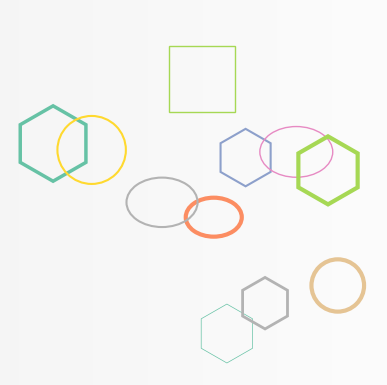[{"shape": "hexagon", "thickness": 2.5, "radius": 0.49, "center": [0.137, 0.627]}, {"shape": "hexagon", "thickness": 0.5, "radius": 0.38, "center": [0.586, 0.134]}, {"shape": "oval", "thickness": 3, "radius": 0.36, "center": [0.552, 0.436]}, {"shape": "hexagon", "thickness": 1.5, "radius": 0.37, "center": [0.634, 0.591]}, {"shape": "oval", "thickness": 1, "radius": 0.47, "center": [0.765, 0.605]}, {"shape": "hexagon", "thickness": 3, "radius": 0.44, "center": [0.846, 0.557]}, {"shape": "square", "thickness": 1, "radius": 0.43, "center": [0.521, 0.796]}, {"shape": "circle", "thickness": 1.5, "radius": 0.44, "center": [0.237, 0.611]}, {"shape": "circle", "thickness": 3, "radius": 0.34, "center": [0.872, 0.259]}, {"shape": "oval", "thickness": 1.5, "radius": 0.46, "center": [0.418, 0.474]}, {"shape": "hexagon", "thickness": 2, "radius": 0.33, "center": [0.684, 0.213]}]